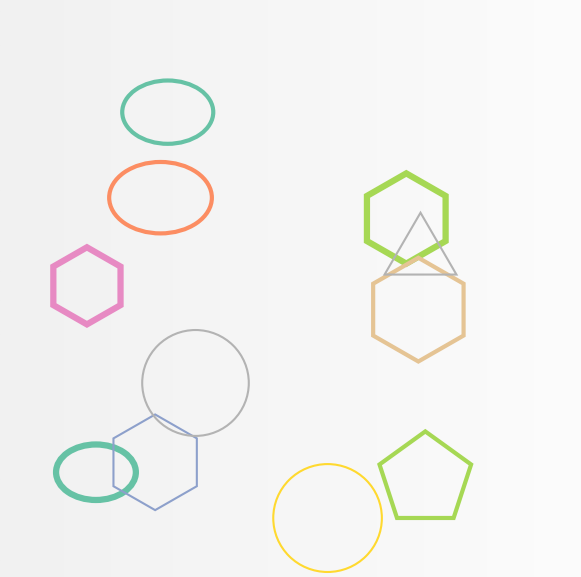[{"shape": "oval", "thickness": 2, "radius": 0.39, "center": [0.289, 0.805]}, {"shape": "oval", "thickness": 3, "radius": 0.34, "center": [0.165, 0.181]}, {"shape": "oval", "thickness": 2, "radius": 0.44, "center": [0.276, 0.657]}, {"shape": "hexagon", "thickness": 1, "radius": 0.41, "center": [0.267, 0.199]}, {"shape": "hexagon", "thickness": 3, "radius": 0.33, "center": [0.15, 0.504]}, {"shape": "pentagon", "thickness": 2, "radius": 0.41, "center": [0.732, 0.169]}, {"shape": "hexagon", "thickness": 3, "radius": 0.39, "center": [0.699, 0.621]}, {"shape": "circle", "thickness": 1, "radius": 0.47, "center": [0.564, 0.102]}, {"shape": "hexagon", "thickness": 2, "radius": 0.45, "center": [0.72, 0.463]}, {"shape": "circle", "thickness": 1, "radius": 0.46, "center": [0.336, 0.336]}, {"shape": "triangle", "thickness": 1, "radius": 0.36, "center": [0.723, 0.559]}]